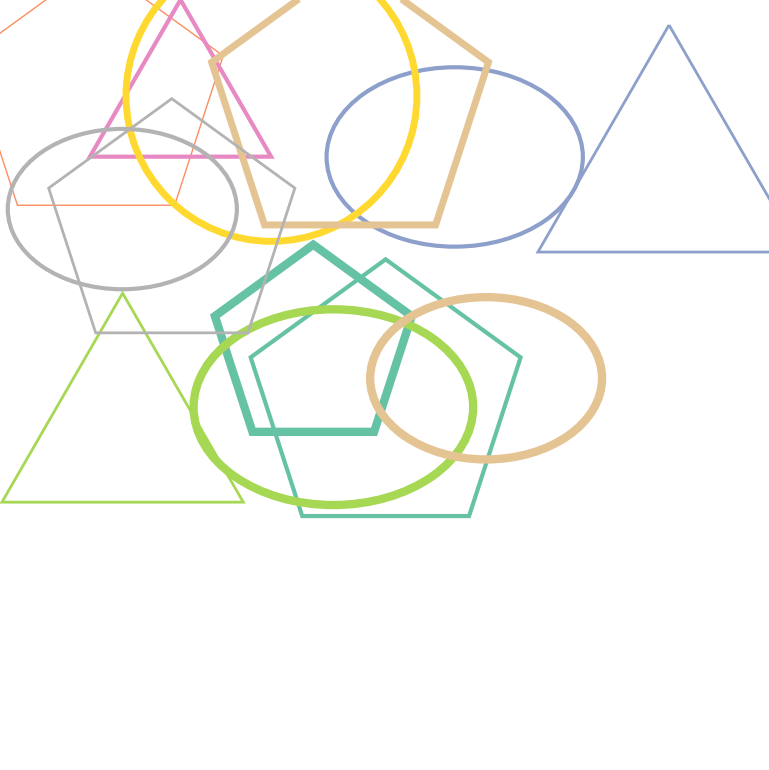[{"shape": "pentagon", "thickness": 3, "radius": 0.67, "center": [0.407, 0.548]}, {"shape": "pentagon", "thickness": 1.5, "radius": 0.92, "center": [0.501, 0.479]}, {"shape": "pentagon", "thickness": 0.5, "radius": 0.87, "center": [0.125, 0.874]}, {"shape": "oval", "thickness": 1.5, "radius": 0.83, "center": [0.591, 0.796]}, {"shape": "triangle", "thickness": 1, "radius": 0.98, "center": [0.869, 0.771]}, {"shape": "triangle", "thickness": 1.5, "radius": 0.68, "center": [0.234, 0.864]}, {"shape": "triangle", "thickness": 1, "radius": 0.9, "center": [0.159, 0.438]}, {"shape": "oval", "thickness": 3, "radius": 0.91, "center": [0.433, 0.471]}, {"shape": "circle", "thickness": 2.5, "radius": 0.94, "center": [0.353, 0.875]}, {"shape": "pentagon", "thickness": 2.5, "radius": 0.94, "center": [0.455, 0.861]}, {"shape": "oval", "thickness": 3, "radius": 0.75, "center": [0.631, 0.509]}, {"shape": "oval", "thickness": 1.5, "radius": 0.74, "center": [0.159, 0.728]}, {"shape": "pentagon", "thickness": 1, "radius": 0.84, "center": [0.223, 0.704]}]